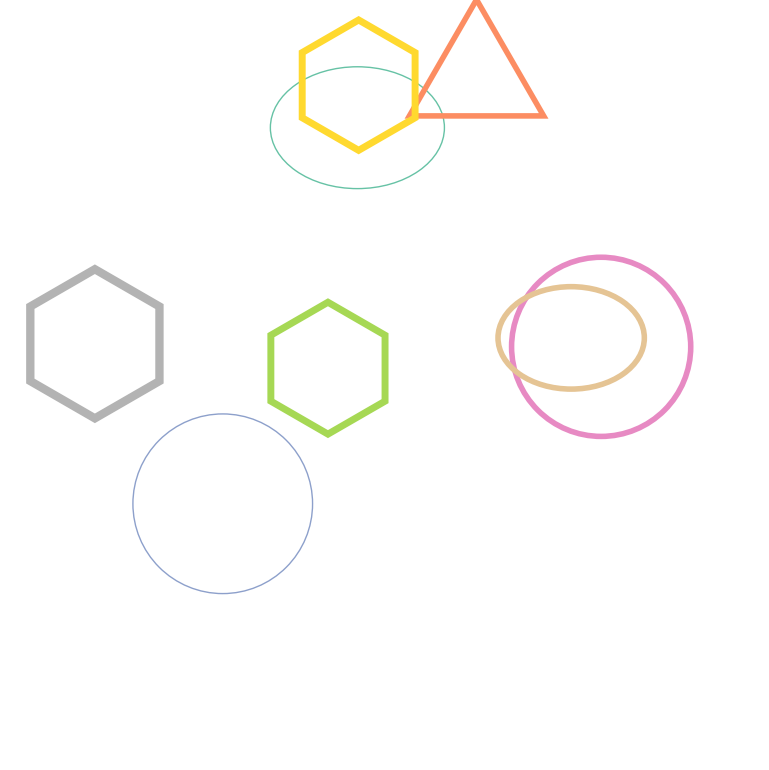[{"shape": "oval", "thickness": 0.5, "radius": 0.57, "center": [0.464, 0.834]}, {"shape": "triangle", "thickness": 2, "radius": 0.5, "center": [0.619, 0.9]}, {"shape": "circle", "thickness": 0.5, "radius": 0.58, "center": [0.289, 0.346]}, {"shape": "circle", "thickness": 2, "radius": 0.58, "center": [0.781, 0.55]}, {"shape": "hexagon", "thickness": 2.5, "radius": 0.43, "center": [0.426, 0.522]}, {"shape": "hexagon", "thickness": 2.5, "radius": 0.42, "center": [0.466, 0.889]}, {"shape": "oval", "thickness": 2, "radius": 0.48, "center": [0.742, 0.561]}, {"shape": "hexagon", "thickness": 3, "radius": 0.48, "center": [0.123, 0.554]}]